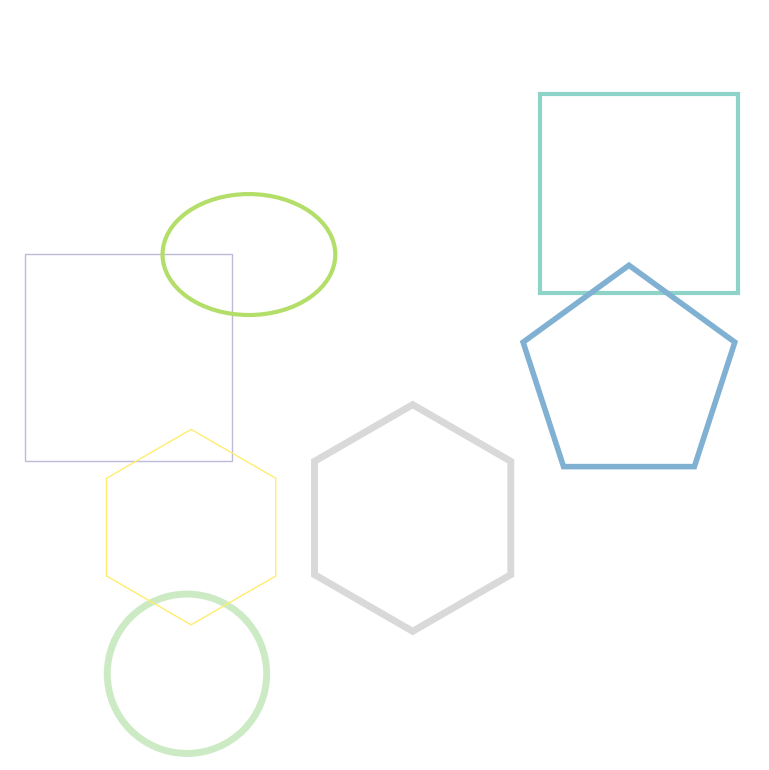[{"shape": "square", "thickness": 1.5, "radius": 0.65, "center": [0.83, 0.749]}, {"shape": "square", "thickness": 0.5, "radius": 0.67, "center": [0.167, 0.536]}, {"shape": "pentagon", "thickness": 2, "radius": 0.72, "center": [0.817, 0.511]}, {"shape": "oval", "thickness": 1.5, "radius": 0.56, "center": [0.323, 0.669]}, {"shape": "hexagon", "thickness": 2.5, "radius": 0.74, "center": [0.536, 0.327]}, {"shape": "circle", "thickness": 2.5, "radius": 0.52, "center": [0.243, 0.125]}, {"shape": "hexagon", "thickness": 0.5, "radius": 0.63, "center": [0.248, 0.315]}]